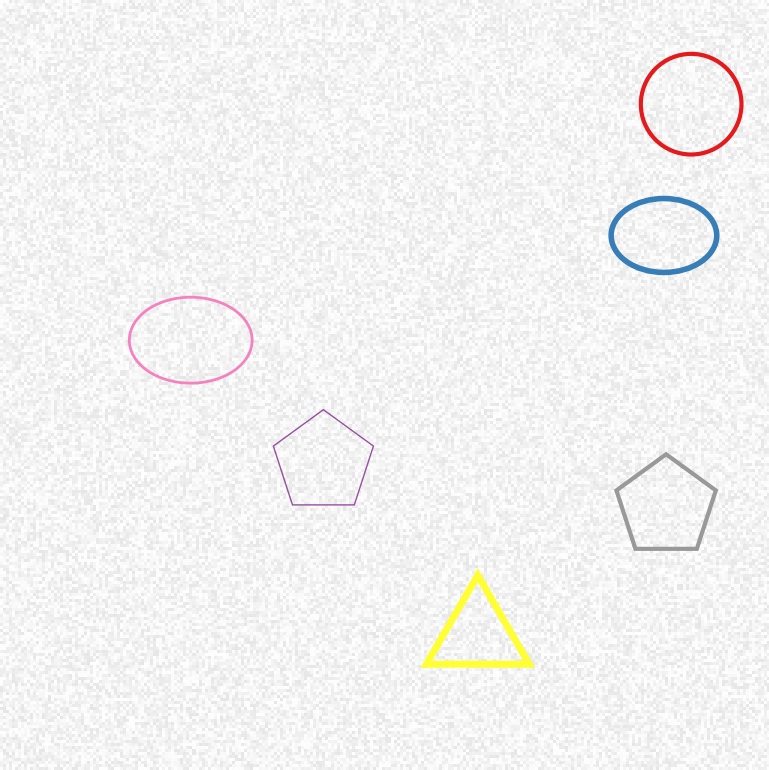[{"shape": "circle", "thickness": 1.5, "radius": 0.33, "center": [0.898, 0.865]}, {"shape": "oval", "thickness": 2, "radius": 0.34, "center": [0.862, 0.694]}, {"shape": "pentagon", "thickness": 0.5, "radius": 0.34, "center": [0.42, 0.4]}, {"shape": "triangle", "thickness": 2.5, "radius": 0.39, "center": [0.621, 0.176]}, {"shape": "oval", "thickness": 1, "radius": 0.4, "center": [0.248, 0.558]}, {"shape": "pentagon", "thickness": 1.5, "radius": 0.34, "center": [0.865, 0.342]}]